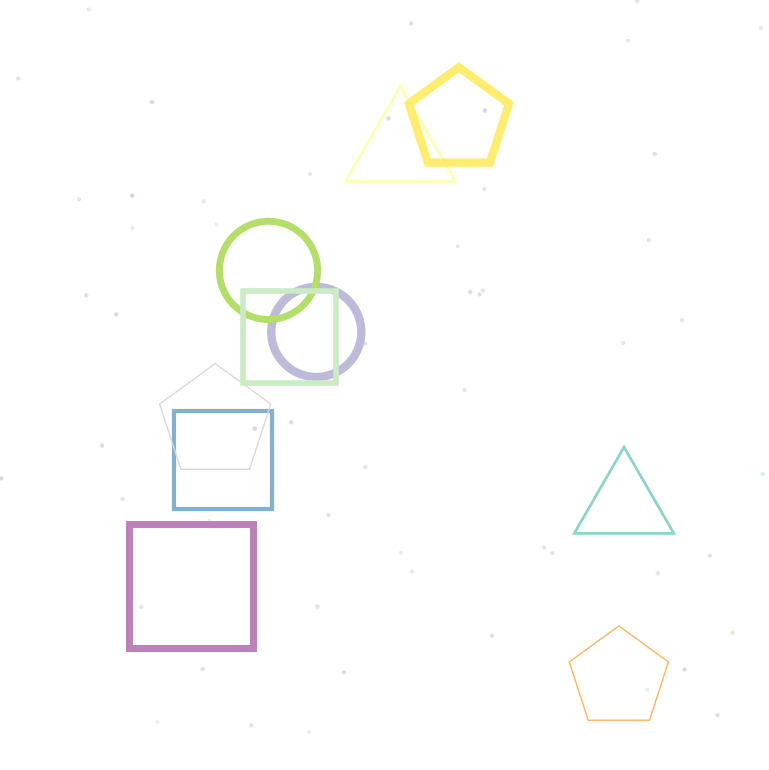[{"shape": "triangle", "thickness": 1, "radius": 0.37, "center": [0.81, 0.345]}, {"shape": "triangle", "thickness": 1, "radius": 0.41, "center": [0.52, 0.805]}, {"shape": "circle", "thickness": 3, "radius": 0.29, "center": [0.411, 0.569]}, {"shape": "square", "thickness": 1.5, "radius": 0.32, "center": [0.29, 0.402]}, {"shape": "pentagon", "thickness": 0.5, "radius": 0.34, "center": [0.804, 0.119]}, {"shape": "circle", "thickness": 2.5, "radius": 0.32, "center": [0.349, 0.649]}, {"shape": "pentagon", "thickness": 0.5, "radius": 0.38, "center": [0.28, 0.452]}, {"shape": "square", "thickness": 2.5, "radius": 0.4, "center": [0.248, 0.239]}, {"shape": "square", "thickness": 2, "radius": 0.3, "center": [0.376, 0.562]}, {"shape": "pentagon", "thickness": 3, "radius": 0.34, "center": [0.596, 0.844]}]